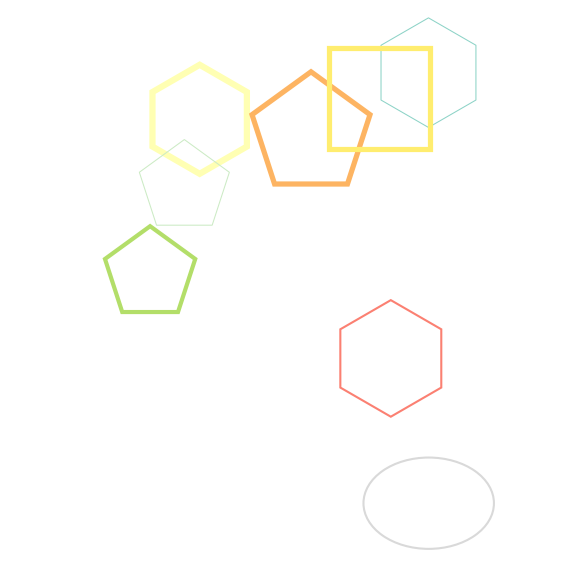[{"shape": "hexagon", "thickness": 0.5, "radius": 0.47, "center": [0.742, 0.873]}, {"shape": "hexagon", "thickness": 3, "radius": 0.47, "center": [0.346, 0.793]}, {"shape": "hexagon", "thickness": 1, "radius": 0.5, "center": [0.677, 0.378]}, {"shape": "pentagon", "thickness": 2.5, "radius": 0.54, "center": [0.539, 0.767]}, {"shape": "pentagon", "thickness": 2, "radius": 0.41, "center": [0.26, 0.525]}, {"shape": "oval", "thickness": 1, "radius": 0.56, "center": [0.742, 0.128]}, {"shape": "pentagon", "thickness": 0.5, "radius": 0.41, "center": [0.319, 0.676]}, {"shape": "square", "thickness": 2.5, "radius": 0.44, "center": [0.656, 0.829]}]